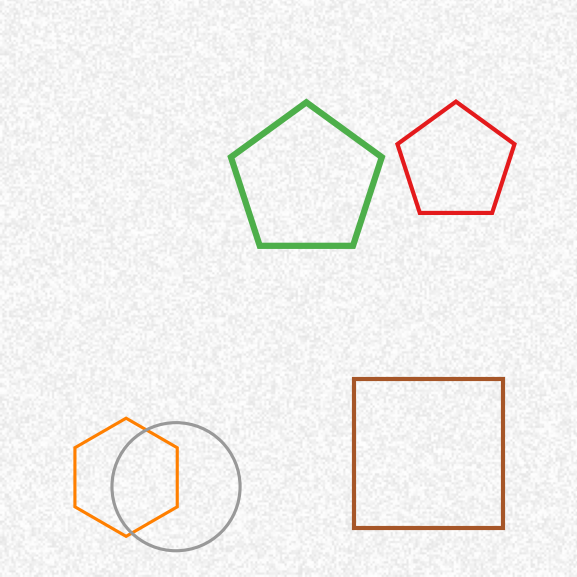[{"shape": "pentagon", "thickness": 2, "radius": 0.53, "center": [0.79, 0.717]}, {"shape": "pentagon", "thickness": 3, "radius": 0.69, "center": [0.531, 0.685]}, {"shape": "hexagon", "thickness": 1.5, "radius": 0.51, "center": [0.218, 0.173]}, {"shape": "square", "thickness": 2, "radius": 0.64, "center": [0.742, 0.214]}, {"shape": "circle", "thickness": 1.5, "radius": 0.55, "center": [0.305, 0.156]}]